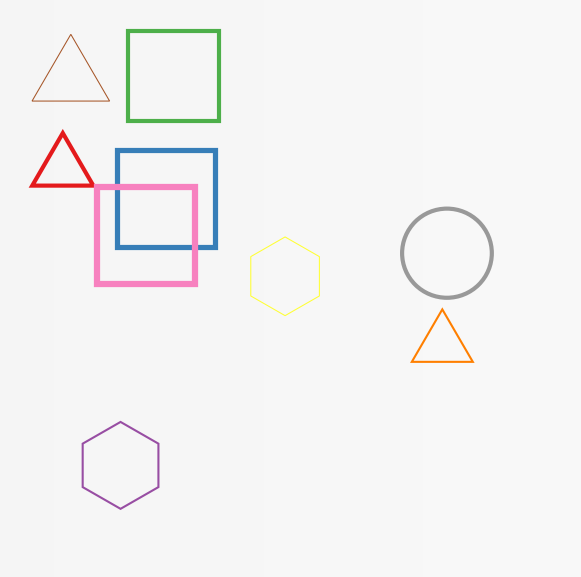[{"shape": "triangle", "thickness": 2, "radius": 0.3, "center": [0.108, 0.708]}, {"shape": "square", "thickness": 2.5, "radius": 0.42, "center": [0.286, 0.656]}, {"shape": "square", "thickness": 2, "radius": 0.39, "center": [0.298, 0.867]}, {"shape": "hexagon", "thickness": 1, "radius": 0.38, "center": [0.207, 0.193]}, {"shape": "triangle", "thickness": 1, "radius": 0.3, "center": [0.761, 0.403]}, {"shape": "hexagon", "thickness": 0.5, "radius": 0.34, "center": [0.49, 0.521]}, {"shape": "triangle", "thickness": 0.5, "radius": 0.39, "center": [0.122, 0.863]}, {"shape": "square", "thickness": 3, "radius": 0.42, "center": [0.251, 0.591]}, {"shape": "circle", "thickness": 2, "radius": 0.39, "center": [0.769, 0.561]}]